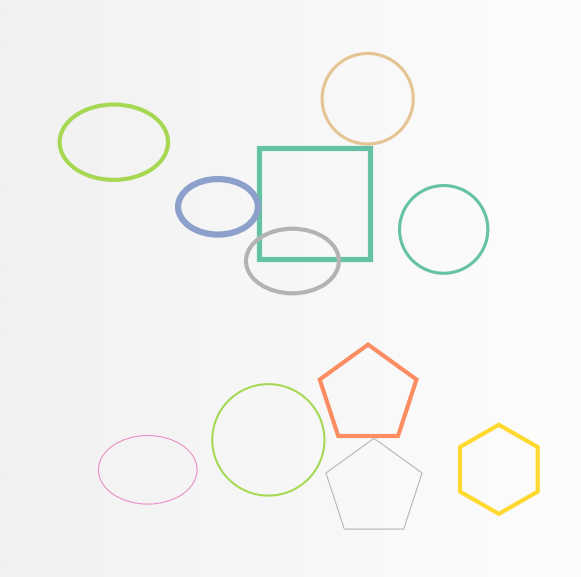[{"shape": "circle", "thickness": 1.5, "radius": 0.38, "center": [0.763, 0.602]}, {"shape": "square", "thickness": 2.5, "radius": 0.48, "center": [0.541, 0.647]}, {"shape": "pentagon", "thickness": 2, "radius": 0.44, "center": [0.633, 0.315]}, {"shape": "oval", "thickness": 3, "radius": 0.34, "center": [0.375, 0.641]}, {"shape": "oval", "thickness": 0.5, "radius": 0.42, "center": [0.254, 0.186]}, {"shape": "circle", "thickness": 1, "radius": 0.48, "center": [0.462, 0.237]}, {"shape": "oval", "thickness": 2, "radius": 0.47, "center": [0.196, 0.753]}, {"shape": "hexagon", "thickness": 2, "radius": 0.39, "center": [0.858, 0.186]}, {"shape": "circle", "thickness": 1.5, "radius": 0.39, "center": [0.633, 0.828]}, {"shape": "oval", "thickness": 2, "radius": 0.4, "center": [0.503, 0.547]}, {"shape": "pentagon", "thickness": 0.5, "radius": 0.43, "center": [0.643, 0.153]}]